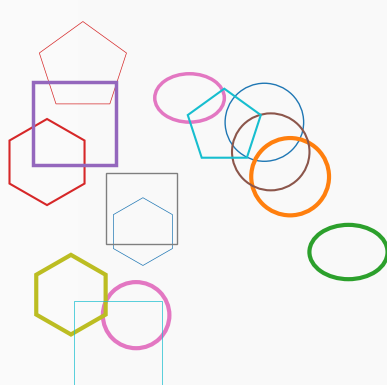[{"shape": "circle", "thickness": 1, "radius": 0.51, "center": [0.682, 0.682]}, {"shape": "hexagon", "thickness": 0.5, "radius": 0.44, "center": [0.369, 0.398]}, {"shape": "circle", "thickness": 3, "radius": 0.5, "center": [0.749, 0.541]}, {"shape": "oval", "thickness": 3, "radius": 0.5, "center": [0.899, 0.345]}, {"shape": "pentagon", "thickness": 0.5, "radius": 0.59, "center": [0.214, 0.826]}, {"shape": "hexagon", "thickness": 1.5, "radius": 0.56, "center": [0.121, 0.579]}, {"shape": "square", "thickness": 2.5, "radius": 0.54, "center": [0.193, 0.679]}, {"shape": "circle", "thickness": 1.5, "radius": 0.5, "center": [0.699, 0.606]}, {"shape": "circle", "thickness": 3, "radius": 0.43, "center": [0.351, 0.181]}, {"shape": "oval", "thickness": 2.5, "radius": 0.45, "center": [0.489, 0.746]}, {"shape": "square", "thickness": 1, "radius": 0.46, "center": [0.366, 0.458]}, {"shape": "hexagon", "thickness": 3, "radius": 0.52, "center": [0.183, 0.235]}, {"shape": "square", "thickness": 0.5, "radius": 0.57, "center": [0.305, 0.105]}, {"shape": "pentagon", "thickness": 1.5, "radius": 0.5, "center": [0.579, 0.671]}]